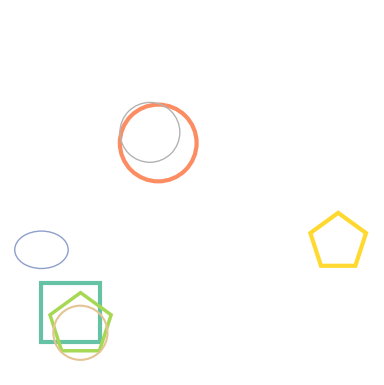[{"shape": "square", "thickness": 3, "radius": 0.38, "center": [0.183, 0.189]}, {"shape": "circle", "thickness": 3, "radius": 0.5, "center": [0.411, 0.629]}, {"shape": "oval", "thickness": 1, "radius": 0.35, "center": [0.108, 0.351]}, {"shape": "pentagon", "thickness": 2.5, "radius": 0.42, "center": [0.209, 0.156]}, {"shape": "pentagon", "thickness": 3, "radius": 0.38, "center": [0.878, 0.371]}, {"shape": "circle", "thickness": 1.5, "radius": 0.35, "center": [0.209, 0.136]}, {"shape": "circle", "thickness": 1, "radius": 0.39, "center": [0.389, 0.656]}]